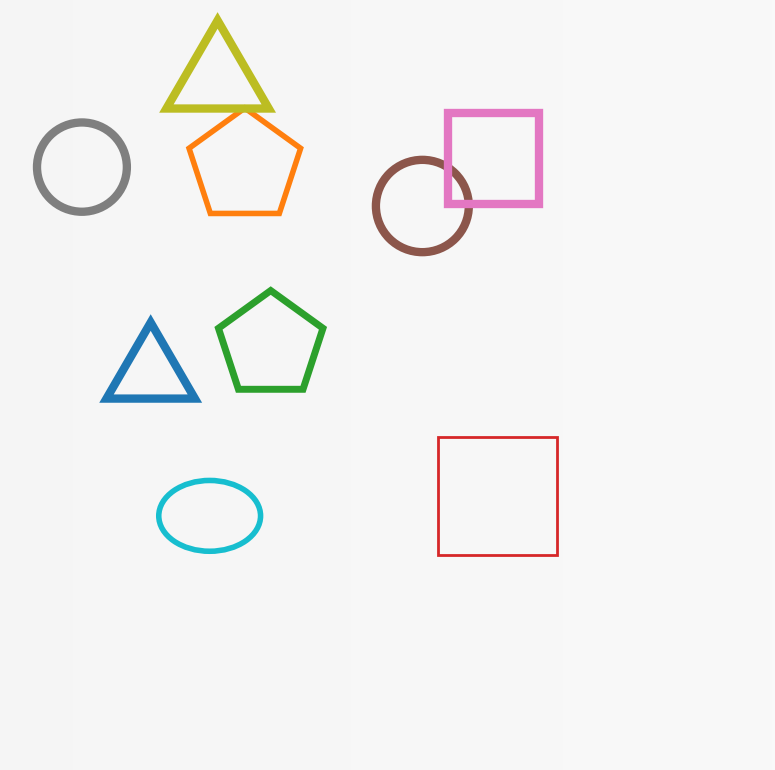[{"shape": "triangle", "thickness": 3, "radius": 0.33, "center": [0.194, 0.515]}, {"shape": "pentagon", "thickness": 2, "radius": 0.38, "center": [0.316, 0.784]}, {"shape": "pentagon", "thickness": 2.5, "radius": 0.35, "center": [0.349, 0.552]}, {"shape": "square", "thickness": 1, "radius": 0.38, "center": [0.642, 0.356]}, {"shape": "circle", "thickness": 3, "radius": 0.3, "center": [0.545, 0.732]}, {"shape": "square", "thickness": 3, "radius": 0.3, "center": [0.637, 0.794]}, {"shape": "circle", "thickness": 3, "radius": 0.29, "center": [0.106, 0.783]}, {"shape": "triangle", "thickness": 3, "radius": 0.38, "center": [0.281, 0.897]}, {"shape": "oval", "thickness": 2, "radius": 0.33, "center": [0.271, 0.33]}]